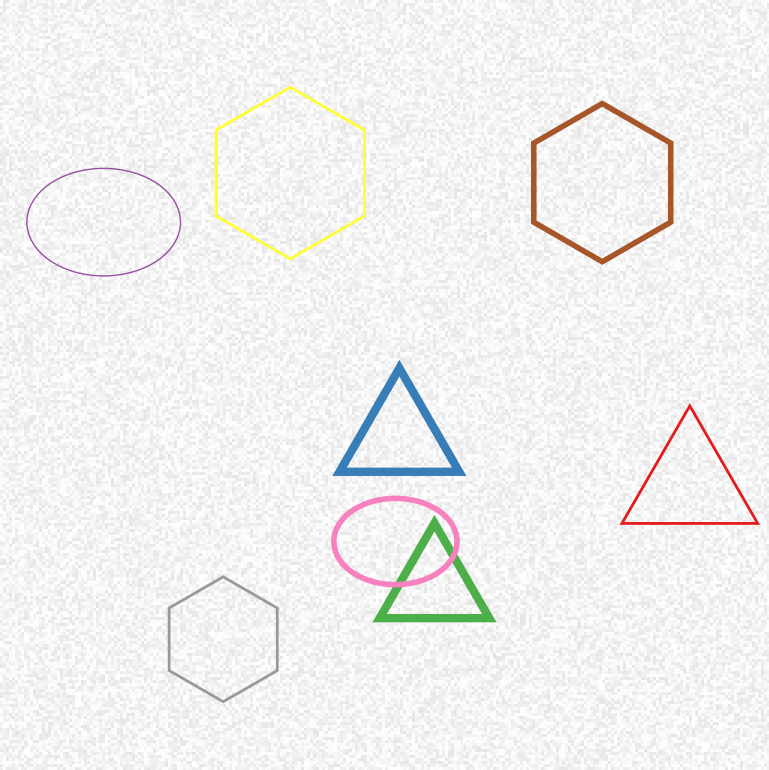[{"shape": "triangle", "thickness": 1, "radius": 0.51, "center": [0.896, 0.371]}, {"shape": "triangle", "thickness": 3, "radius": 0.45, "center": [0.519, 0.432]}, {"shape": "triangle", "thickness": 3, "radius": 0.41, "center": [0.564, 0.238]}, {"shape": "oval", "thickness": 0.5, "radius": 0.5, "center": [0.135, 0.711]}, {"shape": "hexagon", "thickness": 1, "radius": 0.56, "center": [0.377, 0.775]}, {"shape": "hexagon", "thickness": 2, "radius": 0.51, "center": [0.782, 0.763]}, {"shape": "oval", "thickness": 2, "radius": 0.4, "center": [0.514, 0.297]}, {"shape": "hexagon", "thickness": 1, "radius": 0.41, "center": [0.29, 0.17]}]